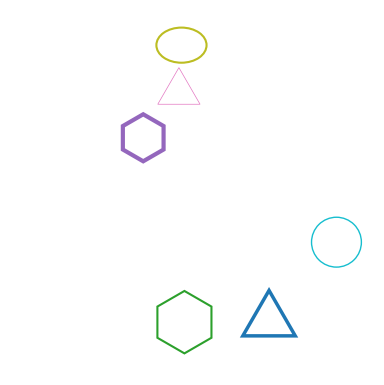[{"shape": "triangle", "thickness": 2.5, "radius": 0.39, "center": [0.699, 0.167]}, {"shape": "hexagon", "thickness": 1.5, "radius": 0.41, "center": [0.479, 0.163]}, {"shape": "hexagon", "thickness": 3, "radius": 0.31, "center": [0.372, 0.642]}, {"shape": "triangle", "thickness": 0.5, "radius": 0.32, "center": [0.465, 0.761]}, {"shape": "oval", "thickness": 1.5, "radius": 0.33, "center": [0.471, 0.883]}, {"shape": "circle", "thickness": 1, "radius": 0.32, "center": [0.874, 0.371]}]